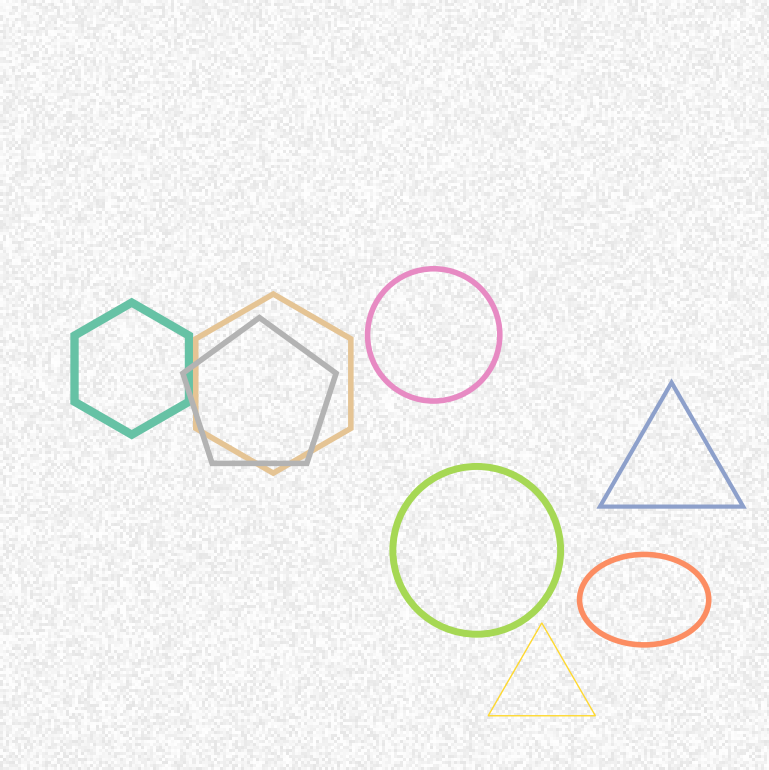[{"shape": "hexagon", "thickness": 3, "radius": 0.43, "center": [0.171, 0.521]}, {"shape": "oval", "thickness": 2, "radius": 0.42, "center": [0.837, 0.221]}, {"shape": "triangle", "thickness": 1.5, "radius": 0.54, "center": [0.872, 0.396]}, {"shape": "circle", "thickness": 2, "radius": 0.43, "center": [0.563, 0.565]}, {"shape": "circle", "thickness": 2.5, "radius": 0.54, "center": [0.619, 0.285]}, {"shape": "triangle", "thickness": 0.5, "radius": 0.4, "center": [0.704, 0.111]}, {"shape": "hexagon", "thickness": 2, "radius": 0.58, "center": [0.355, 0.502]}, {"shape": "pentagon", "thickness": 2, "radius": 0.52, "center": [0.337, 0.483]}]